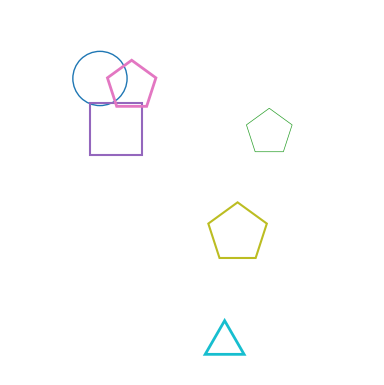[{"shape": "circle", "thickness": 1, "radius": 0.35, "center": [0.26, 0.796]}, {"shape": "pentagon", "thickness": 0.5, "radius": 0.31, "center": [0.699, 0.656]}, {"shape": "square", "thickness": 1.5, "radius": 0.34, "center": [0.301, 0.665]}, {"shape": "pentagon", "thickness": 2, "radius": 0.33, "center": [0.342, 0.777]}, {"shape": "pentagon", "thickness": 1.5, "radius": 0.4, "center": [0.617, 0.395]}, {"shape": "triangle", "thickness": 2, "radius": 0.29, "center": [0.583, 0.109]}]